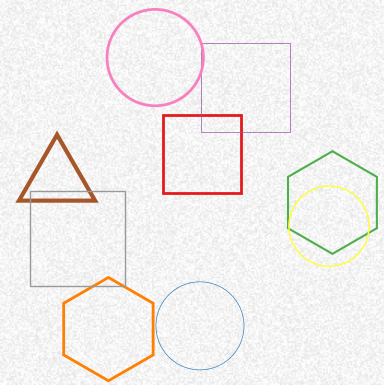[{"shape": "square", "thickness": 2, "radius": 0.51, "center": [0.524, 0.6]}, {"shape": "circle", "thickness": 0.5, "radius": 0.57, "center": [0.519, 0.154]}, {"shape": "hexagon", "thickness": 1.5, "radius": 0.67, "center": [0.863, 0.474]}, {"shape": "square", "thickness": 0.5, "radius": 0.58, "center": [0.638, 0.772]}, {"shape": "hexagon", "thickness": 2, "radius": 0.67, "center": [0.282, 0.145]}, {"shape": "circle", "thickness": 1, "radius": 0.52, "center": [0.855, 0.413]}, {"shape": "triangle", "thickness": 3, "radius": 0.57, "center": [0.148, 0.536]}, {"shape": "circle", "thickness": 2, "radius": 0.63, "center": [0.403, 0.85]}, {"shape": "square", "thickness": 1, "radius": 0.61, "center": [0.201, 0.38]}]